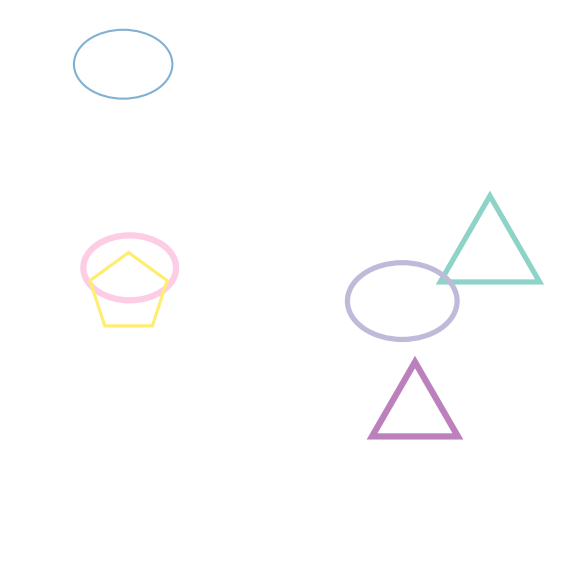[{"shape": "triangle", "thickness": 2.5, "radius": 0.5, "center": [0.848, 0.561]}, {"shape": "oval", "thickness": 2.5, "radius": 0.47, "center": [0.697, 0.478]}, {"shape": "oval", "thickness": 1, "radius": 0.43, "center": [0.213, 0.888]}, {"shape": "oval", "thickness": 3, "radius": 0.4, "center": [0.225, 0.535]}, {"shape": "triangle", "thickness": 3, "radius": 0.43, "center": [0.719, 0.286]}, {"shape": "pentagon", "thickness": 1.5, "radius": 0.35, "center": [0.223, 0.492]}]